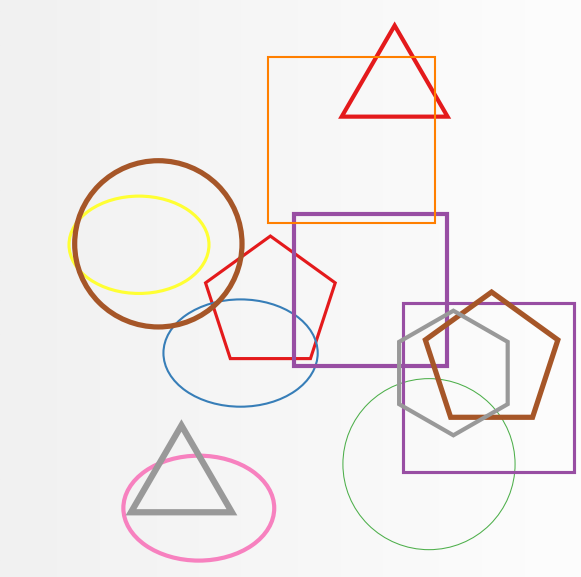[{"shape": "triangle", "thickness": 2, "radius": 0.53, "center": [0.679, 0.85]}, {"shape": "pentagon", "thickness": 1.5, "radius": 0.59, "center": [0.465, 0.473]}, {"shape": "oval", "thickness": 1, "radius": 0.66, "center": [0.414, 0.388]}, {"shape": "circle", "thickness": 0.5, "radius": 0.74, "center": [0.738, 0.195]}, {"shape": "square", "thickness": 1.5, "radius": 0.73, "center": [0.84, 0.328]}, {"shape": "square", "thickness": 2, "radius": 0.66, "center": [0.638, 0.498]}, {"shape": "square", "thickness": 1, "radius": 0.72, "center": [0.605, 0.757]}, {"shape": "oval", "thickness": 1.5, "radius": 0.6, "center": [0.239, 0.575]}, {"shape": "circle", "thickness": 2.5, "radius": 0.72, "center": [0.272, 0.577]}, {"shape": "pentagon", "thickness": 2.5, "radius": 0.6, "center": [0.846, 0.374]}, {"shape": "oval", "thickness": 2, "radius": 0.65, "center": [0.342, 0.119]}, {"shape": "hexagon", "thickness": 2, "radius": 0.54, "center": [0.78, 0.353]}, {"shape": "triangle", "thickness": 3, "radius": 0.5, "center": [0.312, 0.162]}]